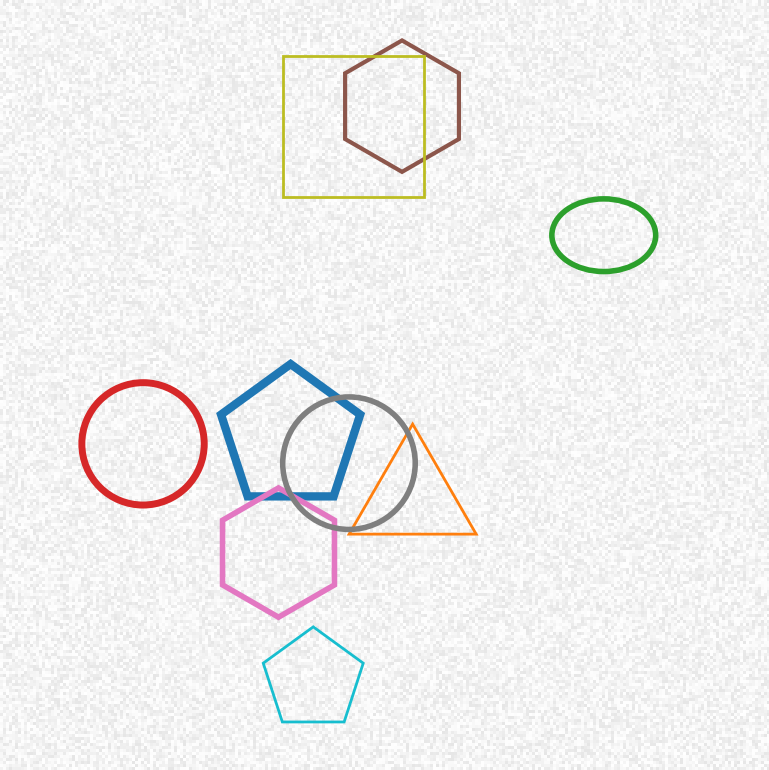[{"shape": "pentagon", "thickness": 3, "radius": 0.48, "center": [0.377, 0.432]}, {"shape": "triangle", "thickness": 1, "radius": 0.48, "center": [0.536, 0.354]}, {"shape": "oval", "thickness": 2, "radius": 0.34, "center": [0.784, 0.695]}, {"shape": "circle", "thickness": 2.5, "radius": 0.4, "center": [0.186, 0.424]}, {"shape": "hexagon", "thickness": 1.5, "radius": 0.43, "center": [0.522, 0.862]}, {"shape": "hexagon", "thickness": 2, "radius": 0.42, "center": [0.362, 0.282]}, {"shape": "circle", "thickness": 2, "radius": 0.43, "center": [0.453, 0.398]}, {"shape": "square", "thickness": 1, "radius": 0.46, "center": [0.459, 0.836]}, {"shape": "pentagon", "thickness": 1, "radius": 0.34, "center": [0.407, 0.118]}]